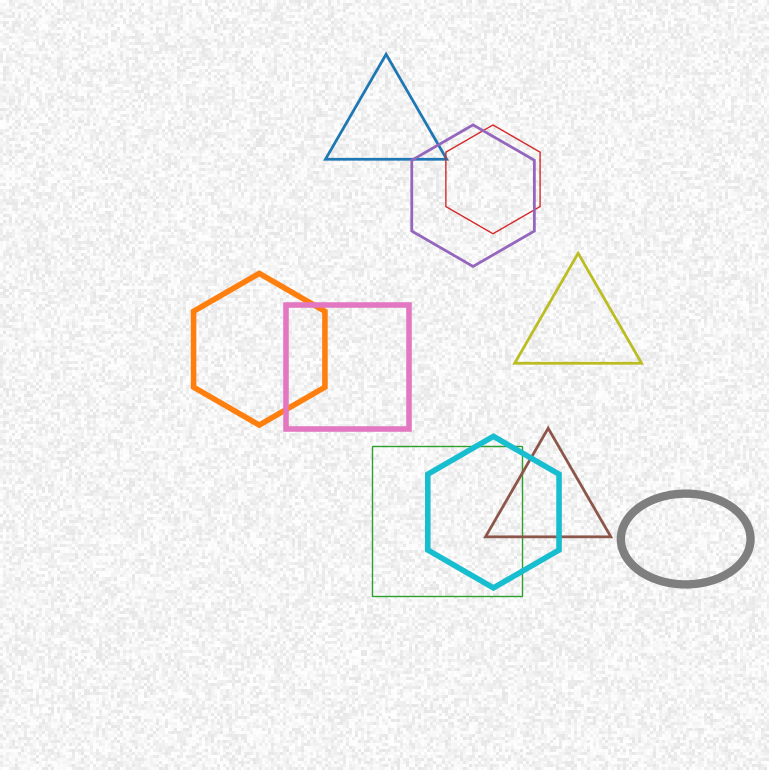[{"shape": "triangle", "thickness": 1, "radius": 0.45, "center": [0.501, 0.839]}, {"shape": "hexagon", "thickness": 2, "radius": 0.49, "center": [0.337, 0.546]}, {"shape": "square", "thickness": 0.5, "radius": 0.49, "center": [0.581, 0.324]}, {"shape": "hexagon", "thickness": 0.5, "radius": 0.35, "center": [0.64, 0.767]}, {"shape": "hexagon", "thickness": 1, "radius": 0.46, "center": [0.614, 0.746]}, {"shape": "triangle", "thickness": 1, "radius": 0.47, "center": [0.712, 0.35]}, {"shape": "square", "thickness": 2, "radius": 0.4, "center": [0.452, 0.523]}, {"shape": "oval", "thickness": 3, "radius": 0.42, "center": [0.891, 0.3]}, {"shape": "triangle", "thickness": 1, "radius": 0.48, "center": [0.751, 0.576]}, {"shape": "hexagon", "thickness": 2, "radius": 0.49, "center": [0.641, 0.335]}]